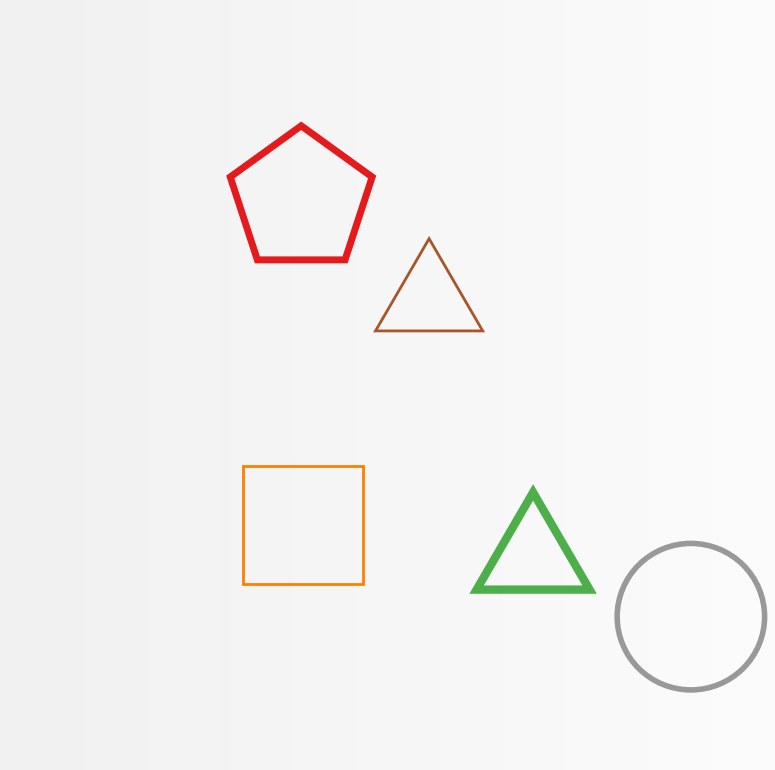[{"shape": "pentagon", "thickness": 2.5, "radius": 0.48, "center": [0.389, 0.74]}, {"shape": "triangle", "thickness": 3, "radius": 0.42, "center": [0.688, 0.276]}, {"shape": "square", "thickness": 1, "radius": 0.39, "center": [0.391, 0.318]}, {"shape": "triangle", "thickness": 1, "radius": 0.4, "center": [0.554, 0.61]}, {"shape": "circle", "thickness": 2, "radius": 0.48, "center": [0.891, 0.199]}]